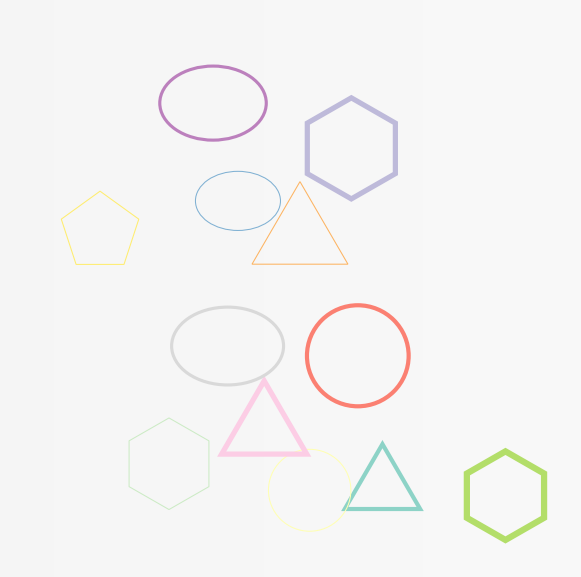[{"shape": "triangle", "thickness": 2, "radius": 0.37, "center": [0.658, 0.155]}, {"shape": "circle", "thickness": 0.5, "radius": 0.35, "center": [0.533, 0.15]}, {"shape": "hexagon", "thickness": 2.5, "radius": 0.44, "center": [0.604, 0.742]}, {"shape": "circle", "thickness": 2, "radius": 0.44, "center": [0.616, 0.383]}, {"shape": "oval", "thickness": 0.5, "radius": 0.37, "center": [0.409, 0.651]}, {"shape": "triangle", "thickness": 0.5, "radius": 0.48, "center": [0.516, 0.589]}, {"shape": "hexagon", "thickness": 3, "radius": 0.38, "center": [0.87, 0.141]}, {"shape": "triangle", "thickness": 2.5, "radius": 0.42, "center": [0.455, 0.255]}, {"shape": "oval", "thickness": 1.5, "radius": 0.48, "center": [0.392, 0.4]}, {"shape": "oval", "thickness": 1.5, "radius": 0.46, "center": [0.366, 0.821]}, {"shape": "hexagon", "thickness": 0.5, "radius": 0.4, "center": [0.291, 0.196]}, {"shape": "pentagon", "thickness": 0.5, "radius": 0.35, "center": [0.172, 0.598]}]